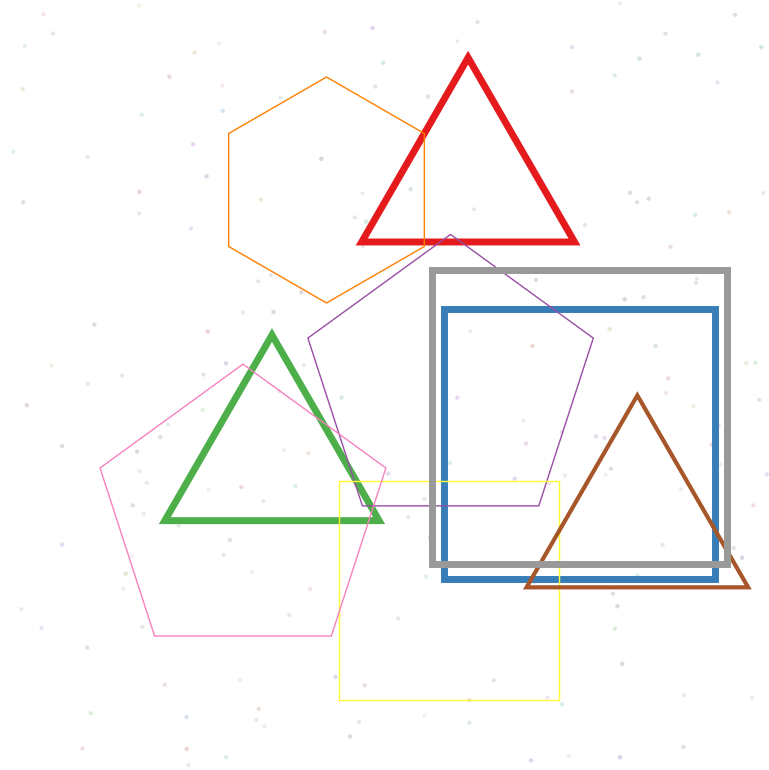[{"shape": "triangle", "thickness": 2.5, "radius": 0.8, "center": [0.608, 0.766]}, {"shape": "square", "thickness": 2.5, "radius": 0.88, "center": [0.752, 0.423]}, {"shape": "triangle", "thickness": 2.5, "radius": 0.8, "center": [0.353, 0.404]}, {"shape": "pentagon", "thickness": 0.5, "radius": 0.97, "center": [0.585, 0.501]}, {"shape": "hexagon", "thickness": 0.5, "radius": 0.73, "center": [0.424, 0.753]}, {"shape": "square", "thickness": 0.5, "radius": 0.71, "center": [0.583, 0.233]}, {"shape": "triangle", "thickness": 1.5, "radius": 0.83, "center": [0.828, 0.32]}, {"shape": "pentagon", "thickness": 0.5, "radius": 0.98, "center": [0.316, 0.332]}, {"shape": "square", "thickness": 2.5, "radius": 0.96, "center": [0.752, 0.459]}]